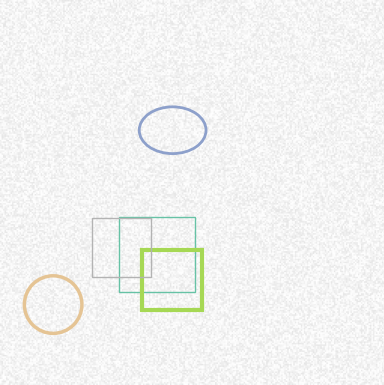[{"shape": "square", "thickness": 1, "radius": 0.49, "center": [0.408, 0.34]}, {"shape": "oval", "thickness": 2, "radius": 0.43, "center": [0.448, 0.662]}, {"shape": "square", "thickness": 3, "radius": 0.39, "center": [0.447, 0.273]}, {"shape": "circle", "thickness": 2.5, "radius": 0.37, "center": [0.138, 0.209]}, {"shape": "square", "thickness": 1, "radius": 0.38, "center": [0.316, 0.357]}]